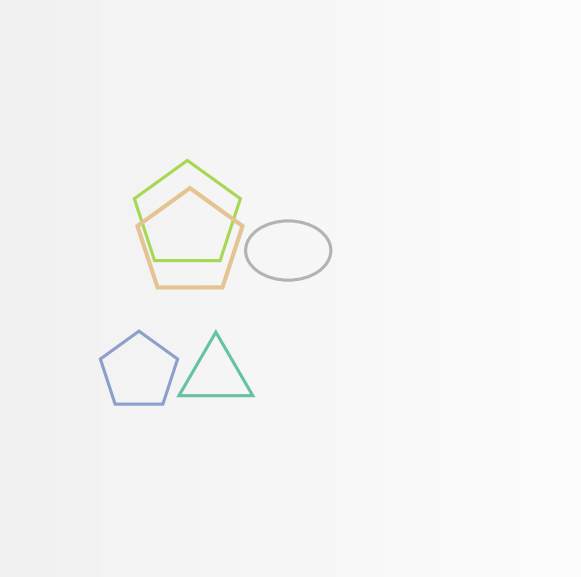[{"shape": "triangle", "thickness": 1.5, "radius": 0.37, "center": [0.371, 0.351]}, {"shape": "pentagon", "thickness": 1.5, "radius": 0.35, "center": [0.239, 0.356]}, {"shape": "pentagon", "thickness": 1.5, "radius": 0.48, "center": [0.322, 0.625]}, {"shape": "pentagon", "thickness": 2, "radius": 0.48, "center": [0.327, 0.578]}, {"shape": "oval", "thickness": 1.5, "radius": 0.37, "center": [0.496, 0.565]}]